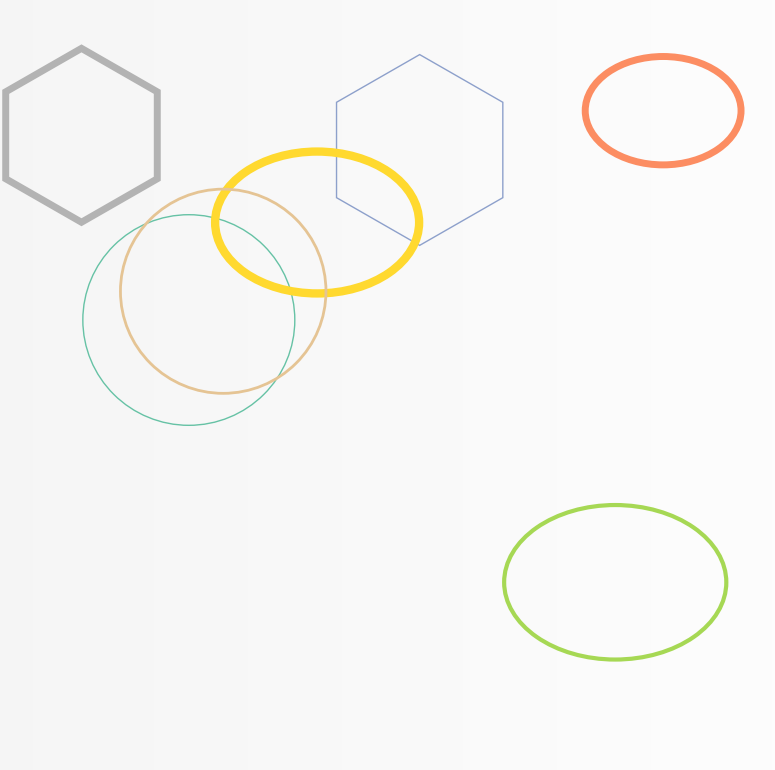[{"shape": "circle", "thickness": 0.5, "radius": 0.68, "center": [0.244, 0.584]}, {"shape": "oval", "thickness": 2.5, "radius": 0.5, "center": [0.856, 0.856]}, {"shape": "hexagon", "thickness": 0.5, "radius": 0.62, "center": [0.542, 0.805]}, {"shape": "oval", "thickness": 1.5, "radius": 0.72, "center": [0.794, 0.244]}, {"shape": "oval", "thickness": 3, "radius": 0.66, "center": [0.409, 0.711]}, {"shape": "circle", "thickness": 1, "radius": 0.66, "center": [0.288, 0.622]}, {"shape": "hexagon", "thickness": 2.5, "radius": 0.56, "center": [0.105, 0.824]}]